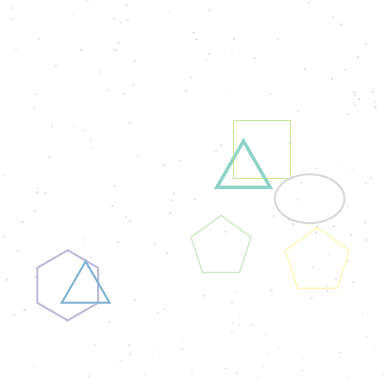[{"shape": "triangle", "thickness": 2.5, "radius": 0.4, "center": [0.632, 0.553]}, {"shape": "hexagon", "thickness": 1.5, "radius": 0.46, "center": [0.176, 0.259]}, {"shape": "triangle", "thickness": 1.5, "radius": 0.36, "center": [0.222, 0.25]}, {"shape": "square", "thickness": 0.5, "radius": 0.37, "center": [0.68, 0.613]}, {"shape": "oval", "thickness": 1.5, "radius": 0.45, "center": [0.804, 0.484]}, {"shape": "pentagon", "thickness": 1, "radius": 0.41, "center": [0.574, 0.358]}, {"shape": "pentagon", "thickness": 0.5, "radius": 0.44, "center": [0.824, 0.322]}]